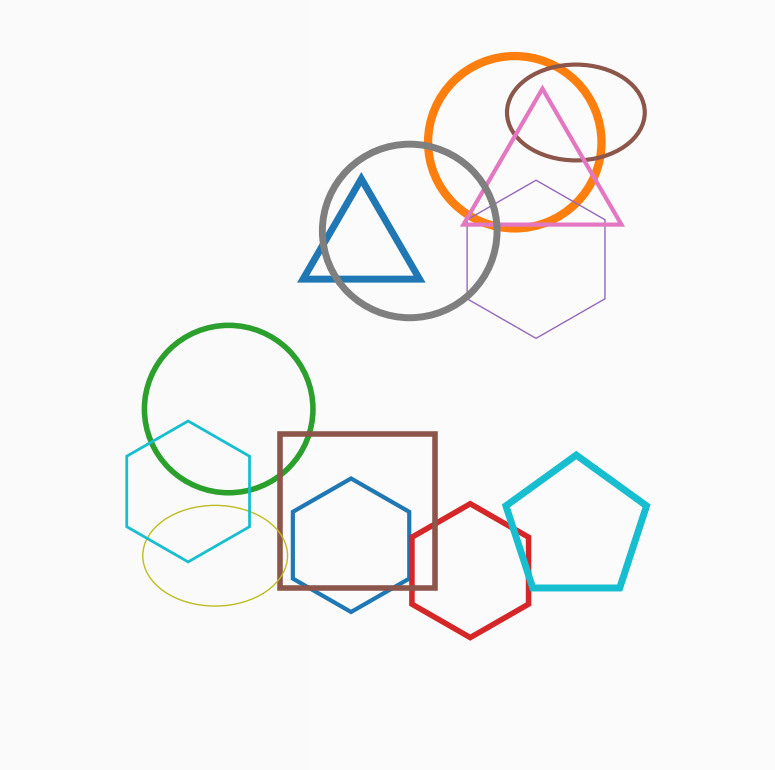[{"shape": "hexagon", "thickness": 1.5, "radius": 0.43, "center": [0.453, 0.292]}, {"shape": "triangle", "thickness": 2.5, "radius": 0.43, "center": [0.466, 0.681]}, {"shape": "circle", "thickness": 3, "radius": 0.56, "center": [0.664, 0.815]}, {"shape": "circle", "thickness": 2, "radius": 0.54, "center": [0.295, 0.469]}, {"shape": "hexagon", "thickness": 2, "radius": 0.43, "center": [0.607, 0.259]}, {"shape": "hexagon", "thickness": 0.5, "radius": 0.51, "center": [0.692, 0.663]}, {"shape": "square", "thickness": 2, "radius": 0.5, "center": [0.461, 0.336]}, {"shape": "oval", "thickness": 1.5, "radius": 0.44, "center": [0.743, 0.854]}, {"shape": "triangle", "thickness": 1.5, "radius": 0.59, "center": [0.7, 0.767]}, {"shape": "circle", "thickness": 2.5, "radius": 0.56, "center": [0.529, 0.7]}, {"shape": "oval", "thickness": 0.5, "radius": 0.47, "center": [0.278, 0.278]}, {"shape": "pentagon", "thickness": 2.5, "radius": 0.48, "center": [0.744, 0.314]}, {"shape": "hexagon", "thickness": 1, "radius": 0.46, "center": [0.243, 0.362]}]